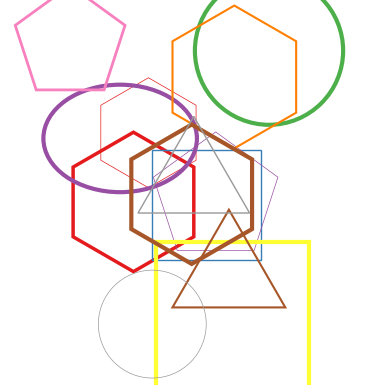[{"shape": "hexagon", "thickness": 0.5, "radius": 0.71, "center": [0.386, 0.655]}, {"shape": "hexagon", "thickness": 2.5, "radius": 0.9, "center": [0.347, 0.476]}, {"shape": "square", "thickness": 1, "radius": 0.71, "center": [0.537, 0.467]}, {"shape": "circle", "thickness": 3, "radius": 0.96, "center": [0.699, 0.868]}, {"shape": "pentagon", "thickness": 0.5, "radius": 0.85, "center": [0.56, 0.487]}, {"shape": "oval", "thickness": 3, "radius": 1.0, "center": [0.312, 0.64]}, {"shape": "hexagon", "thickness": 1.5, "radius": 0.93, "center": [0.609, 0.8]}, {"shape": "square", "thickness": 3, "radius": 0.99, "center": [0.604, 0.174]}, {"shape": "triangle", "thickness": 1.5, "radius": 0.85, "center": [0.595, 0.286]}, {"shape": "hexagon", "thickness": 3, "radius": 0.91, "center": [0.498, 0.496]}, {"shape": "pentagon", "thickness": 2, "radius": 0.75, "center": [0.182, 0.888]}, {"shape": "triangle", "thickness": 1, "radius": 0.84, "center": [0.503, 0.53]}, {"shape": "circle", "thickness": 0.5, "radius": 0.7, "center": [0.396, 0.158]}]